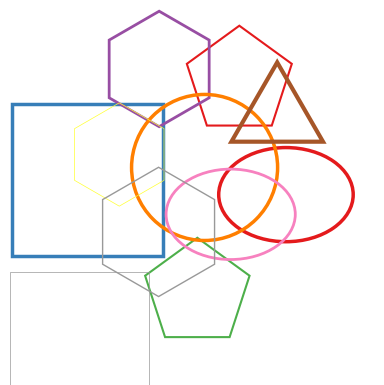[{"shape": "oval", "thickness": 2.5, "radius": 0.87, "center": [0.743, 0.494]}, {"shape": "pentagon", "thickness": 1.5, "radius": 0.72, "center": [0.622, 0.79]}, {"shape": "square", "thickness": 2.5, "radius": 0.98, "center": [0.227, 0.533]}, {"shape": "pentagon", "thickness": 1.5, "radius": 0.71, "center": [0.513, 0.24]}, {"shape": "hexagon", "thickness": 2, "radius": 0.75, "center": [0.413, 0.821]}, {"shape": "circle", "thickness": 2.5, "radius": 0.95, "center": [0.531, 0.565]}, {"shape": "hexagon", "thickness": 0.5, "radius": 0.67, "center": [0.31, 0.599]}, {"shape": "triangle", "thickness": 3, "radius": 0.69, "center": [0.72, 0.701]}, {"shape": "oval", "thickness": 2, "radius": 0.84, "center": [0.599, 0.443]}, {"shape": "hexagon", "thickness": 1, "radius": 0.84, "center": [0.412, 0.398]}, {"shape": "square", "thickness": 0.5, "radius": 0.9, "center": [0.207, 0.112]}]